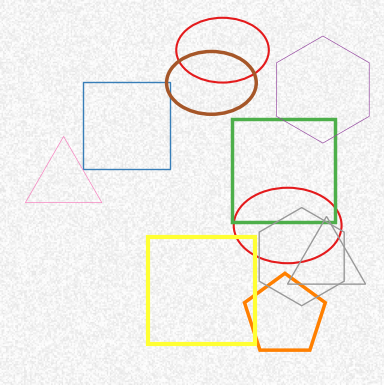[{"shape": "oval", "thickness": 1.5, "radius": 0.7, "center": [0.747, 0.414]}, {"shape": "oval", "thickness": 1.5, "radius": 0.6, "center": [0.578, 0.87]}, {"shape": "square", "thickness": 1, "radius": 0.56, "center": [0.329, 0.674]}, {"shape": "square", "thickness": 2.5, "radius": 0.67, "center": [0.736, 0.558]}, {"shape": "hexagon", "thickness": 0.5, "radius": 0.7, "center": [0.839, 0.767]}, {"shape": "pentagon", "thickness": 2.5, "radius": 0.55, "center": [0.74, 0.18]}, {"shape": "square", "thickness": 3, "radius": 0.69, "center": [0.523, 0.246]}, {"shape": "oval", "thickness": 2.5, "radius": 0.58, "center": [0.549, 0.785]}, {"shape": "triangle", "thickness": 0.5, "radius": 0.57, "center": [0.165, 0.531]}, {"shape": "triangle", "thickness": 1, "radius": 0.59, "center": [0.848, 0.321]}, {"shape": "hexagon", "thickness": 1, "radius": 0.64, "center": [0.784, 0.333]}]